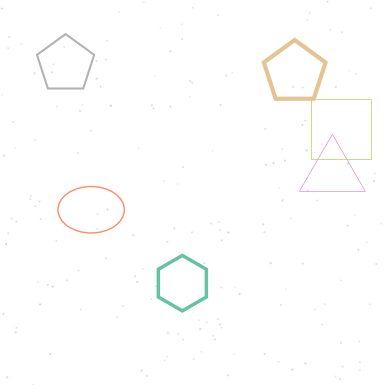[{"shape": "hexagon", "thickness": 2.5, "radius": 0.36, "center": [0.474, 0.265]}, {"shape": "oval", "thickness": 1, "radius": 0.43, "center": [0.237, 0.455]}, {"shape": "triangle", "thickness": 0.5, "radius": 0.49, "center": [0.863, 0.552]}, {"shape": "square", "thickness": 0.5, "radius": 0.39, "center": [0.886, 0.666]}, {"shape": "pentagon", "thickness": 3, "radius": 0.42, "center": [0.765, 0.812]}, {"shape": "pentagon", "thickness": 1.5, "radius": 0.39, "center": [0.17, 0.833]}]